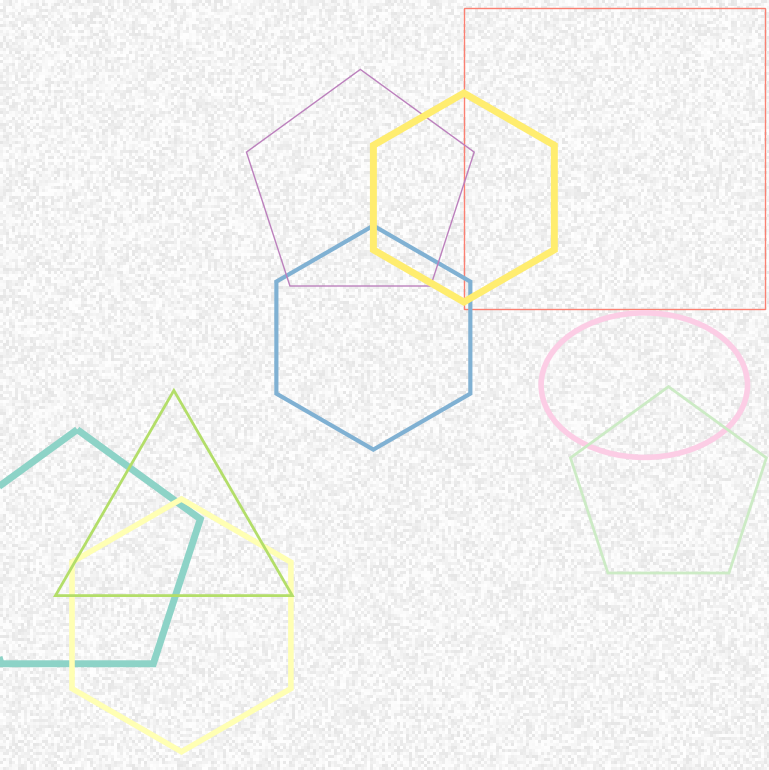[{"shape": "pentagon", "thickness": 2.5, "radius": 0.84, "center": [0.1, 0.274]}, {"shape": "hexagon", "thickness": 2, "radius": 0.82, "center": [0.236, 0.188]}, {"shape": "square", "thickness": 0.5, "radius": 0.98, "center": [0.798, 0.795]}, {"shape": "hexagon", "thickness": 1.5, "radius": 0.73, "center": [0.485, 0.562]}, {"shape": "triangle", "thickness": 1, "radius": 0.89, "center": [0.226, 0.315]}, {"shape": "oval", "thickness": 2, "radius": 0.67, "center": [0.837, 0.5]}, {"shape": "pentagon", "thickness": 0.5, "radius": 0.78, "center": [0.468, 0.754]}, {"shape": "pentagon", "thickness": 1, "radius": 0.67, "center": [0.868, 0.364]}, {"shape": "hexagon", "thickness": 2.5, "radius": 0.68, "center": [0.602, 0.743]}]